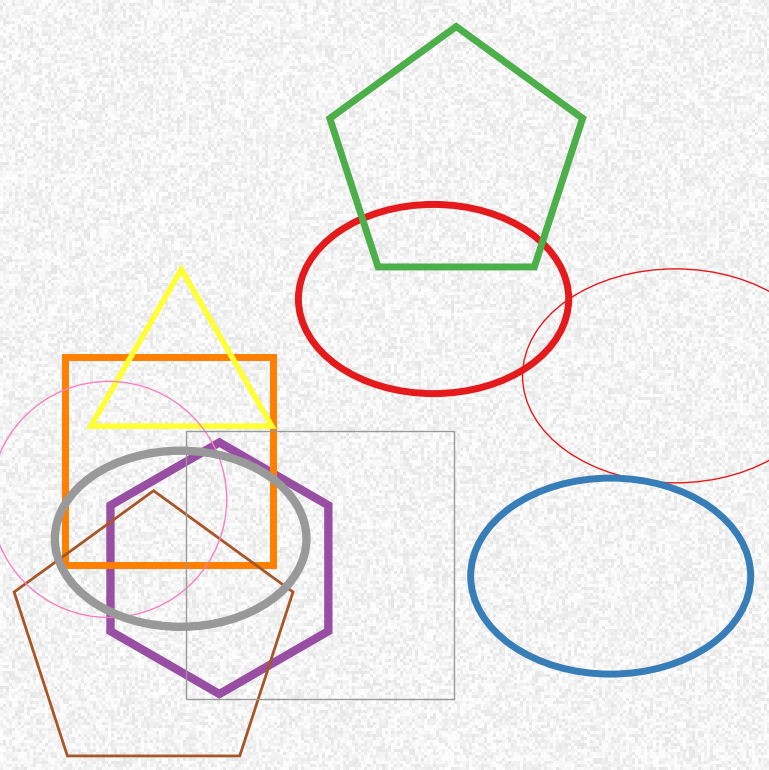[{"shape": "oval", "thickness": 2.5, "radius": 0.88, "center": [0.563, 0.612]}, {"shape": "oval", "thickness": 0.5, "radius": 0.99, "center": [0.877, 0.512]}, {"shape": "oval", "thickness": 2.5, "radius": 0.91, "center": [0.793, 0.252]}, {"shape": "pentagon", "thickness": 2.5, "radius": 0.86, "center": [0.592, 0.793]}, {"shape": "hexagon", "thickness": 3, "radius": 0.82, "center": [0.285, 0.262]}, {"shape": "square", "thickness": 2.5, "radius": 0.67, "center": [0.219, 0.402]}, {"shape": "triangle", "thickness": 2, "radius": 0.68, "center": [0.235, 0.514]}, {"shape": "pentagon", "thickness": 1, "radius": 0.95, "center": [0.199, 0.172]}, {"shape": "circle", "thickness": 0.5, "radius": 0.77, "center": [0.141, 0.351]}, {"shape": "oval", "thickness": 3, "radius": 0.82, "center": [0.235, 0.3]}, {"shape": "square", "thickness": 0.5, "radius": 0.87, "center": [0.415, 0.266]}]